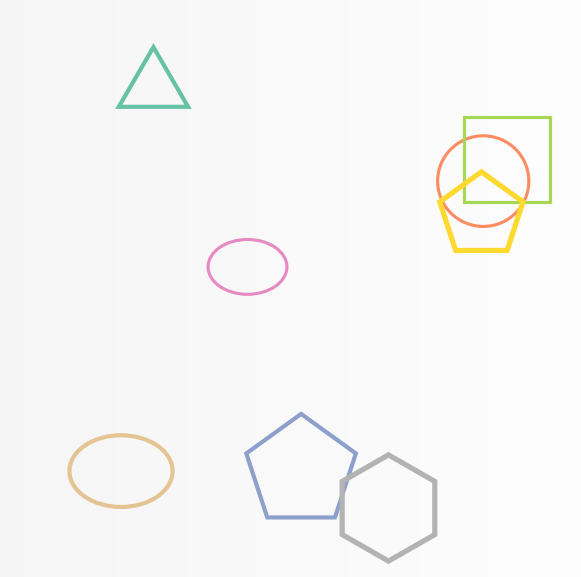[{"shape": "triangle", "thickness": 2, "radius": 0.34, "center": [0.264, 0.849]}, {"shape": "circle", "thickness": 1.5, "radius": 0.39, "center": [0.831, 0.686]}, {"shape": "pentagon", "thickness": 2, "radius": 0.5, "center": [0.518, 0.183]}, {"shape": "oval", "thickness": 1.5, "radius": 0.34, "center": [0.426, 0.537]}, {"shape": "square", "thickness": 1.5, "radius": 0.37, "center": [0.872, 0.723]}, {"shape": "pentagon", "thickness": 2.5, "radius": 0.38, "center": [0.828, 0.626]}, {"shape": "oval", "thickness": 2, "radius": 0.44, "center": [0.208, 0.183]}, {"shape": "hexagon", "thickness": 2.5, "radius": 0.46, "center": [0.668, 0.119]}]